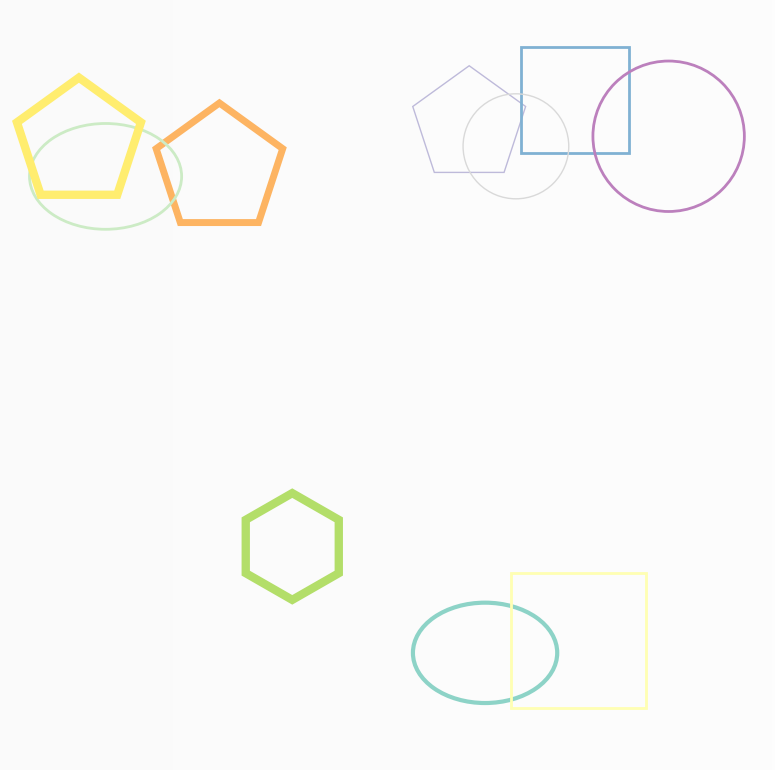[{"shape": "oval", "thickness": 1.5, "radius": 0.47, "center": [0.626, 0.152]}, {"shape": "square", "thickness": 1, "radius": 0.44, "center": [0.747, 0.169]}, {"shape": "pentagon", "thickness": 0.5, "radius": 0.38, "center": [0.605, 0.838]}, {"shape": "square", "thickness": 1, "radius": 0.35, "center": [0.742, 0.87]}, {"shape": "pentagon", "thickness": 2.5, "radius": 0.43, "center": [0.283, 0.78]}, {"shape": "hexagon", "thickness": 3, "radius": 0.35, "center": [0.377, 0.29]}, {"shape": "circle", "thickness": 0.5, "radius": 0.34, "center": [0.666, 0.81]}, {"shape": "circle", "thickness": 1, "radius": 0.49, "center": [0.863, 0.823]}, {"shape": "oval", "thickness": 1, "radius": 0.49, "center": [0.136, 0.771]}, {"shape": "pentagon", "thickness": 3, "radius": 0.42, "center": [0.102, 0.815]}]